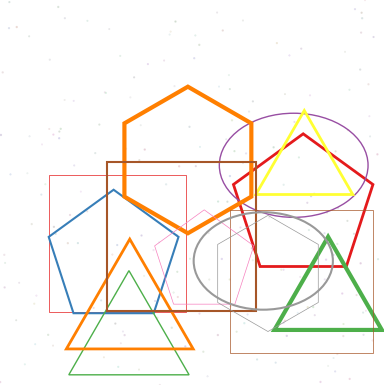[{"shape": "pentagon", "thickness": 2, "radius": 0.95, "center": [0.788, 0.462]}, {"shape": "square", "thickness": 0.5, "radius": 0.89, "center": [0.305, 0.367]}, {"shape": "pentagon", "thickness": 1.5, "radius": 0.89, "center": [0.295, 0.33]}, {"shape": "triangle", "thickness": 3, "radius": 0.81, "center": [0.852, 0.224]}, {"shape": "triangle", "thickness": 1, "radius": 0.9, "center": [0.335, 0.117]}, {"shape": "oval", "thickness": 1, "radius": 0.97, "center": [0.763, 0.571]}, {"shape": "hexagon", "thickness": 3, "radius": 0.95, "center": [0.488, 0.584]}, {"shape": "triangle", "thickness": 2, "radius": 0.95, "center": [0.337, 0.189]}, {"shape": "triangle", "thickness": 2, "radius": 0.73, "center": [0.79, 0.567]}, {"shape": "square", "thickness": 1.5, "radius": 0.97, "center": [0.471, 0.385]}, {"shape": "square", "thickness": 0.5, "radius": 0.93, "center": [0.782, 0.269]}, {"shape": "pentagon", "thickness": 0.5, "radius": 0.68, "center": [0.53, 0.32]}, {"shape": "oval", "thickness": 1.5, "radius": 0.9, "center": [0.684, 0.322]}, {"shape": "hexagon", "thickness": 0.5, "radius": 0.75, "center": [0.696, 0.29]}]